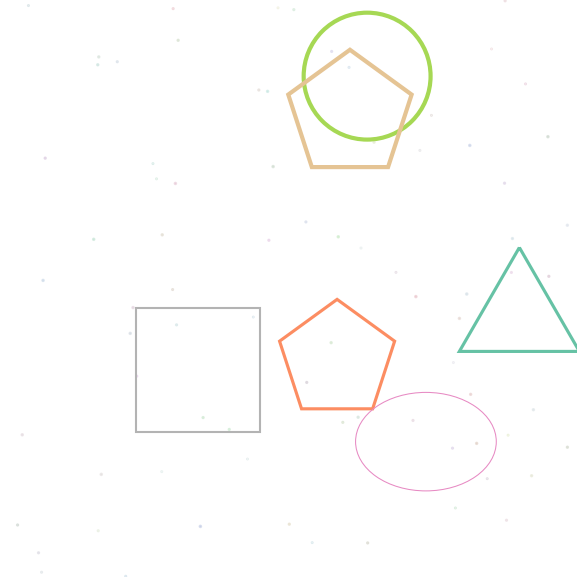[{"shape": "triangle", "thickness": 1.5, "radius": 0.6, "center": [0.899, 0.451]}, {"shape": "pentagon", "thickness": 1.5, "radius": 0.52, "center": [0.584, 0.376]}, {"shape": "oval", "thickness": 0.5, "radius": 0.61, "center": [0.738, 0.234]}, {"shape": "circle", "thickness": 2, "radius": 0.55, "center": [0.636, 0.867]}, {"shape": "pentagon", "thickness": 2, "radius": 0.56, "center": [0.606, 0.801]}, {"shape": "square", "thickness": 1, "radius": 0.54, "center": [0.343, 0.359]}]